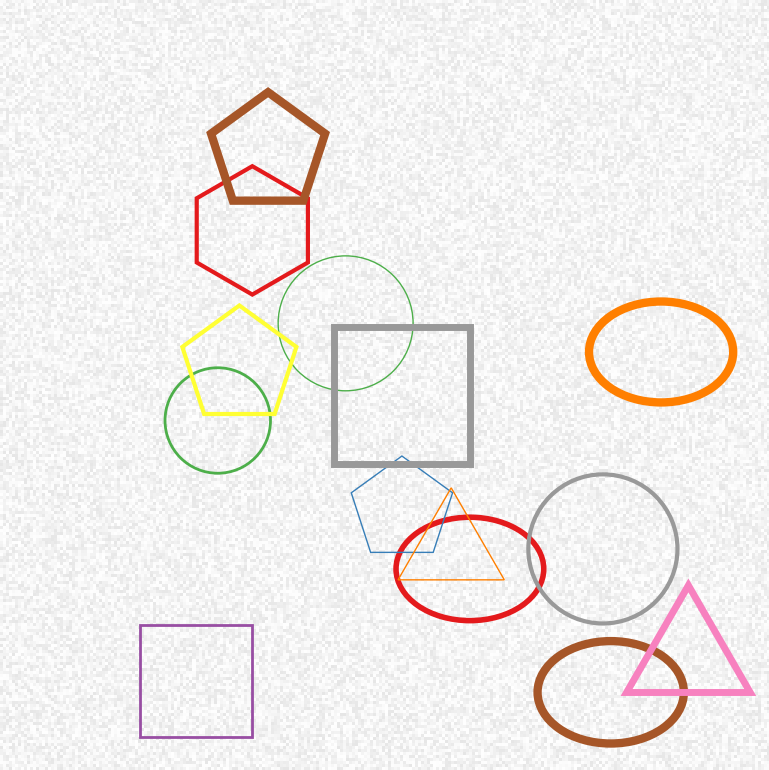[{"shape": "hexagon", "thickness": 1.5, "radius": 0.42, "center": [0.328, 0.701]}, {"shape": "oval", "thickness": 2, "radius": 0.48, "center": [0.61, 0.261]}, {"shape": "pentagon", "thickness": 0.5, "radius": 0.35, "center": [0.522, 0.339]}, {"shape": "circle", "thickness": 0.5, "radius": 0.44, "center": [0.449, 0.58]}, {"shape": "circle", "thickness": 1, "radius": 0.34, "center": [0.283, 0.454]}, {"shape": "square", "thickness": 1, "radius": 0.36, "center": [0.255, 0.115]}, {"shape": "triangle", "thickness": 0.5, "radius": 0.4, "center": [0.586, 0.287]}, {"shape": "oval", "thickness": 3, "radius": 0.47, "center": [0.859, 0.543]}, {"shape": "pentagon", "thickness": 1.5, "radius": 0.39, "center": [0.311, 0.525]}, {"shape": "pentagon", "thickness": 3, "radius": 0.39, "center": [0.348, 0.802]}, {"shape": "oval", "thickness": 3, "radius": 0.48, "center": [0.793, 0.101]}, {"shape": "triangle", "thickness": 2.5, "radius": 0.46, "center": [0.894, 0.147]}, {"shape": "square", "thickness": 2.5, "radius": 0.44, "center": [0.522, 0.487]}, {"shape": "circle", "thickness": 1.5, "radius": 0.48, "center": [0.783, 0.287]}]